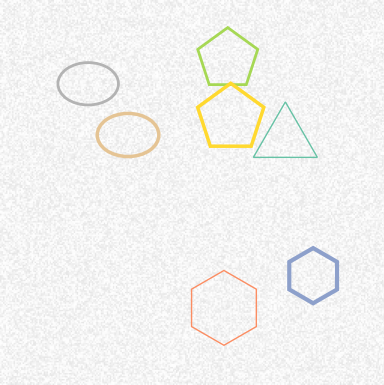[{"shape": "triangle", "thickness": 1, "radius": 0.48, "center": [0.741, 0.639]}, {"shape": "hexagon", "thickness": 1, "radius": 0.49, "center": [0.582, 0.2]}, {"shape": "hexagon", "thickness": 3, "radius": 0.36, "center": [0.813, 0.284]}, {"shape": "pentagon", "thickness": 2, "radius": 0.41, "center": [0.592, 0.846]}, {"shape": "pentagon", "thickness": 2.5, "radius": 0.45, "center": [0.599, 0.693]}, {"shape": "oval", "thickness": 2.5, "radius": 0.4, "center": [0.333, 0.649]}, {"shape": "oval", "thickness": 2, "radius": 0.39, "center": [0.229, 0.782]}]